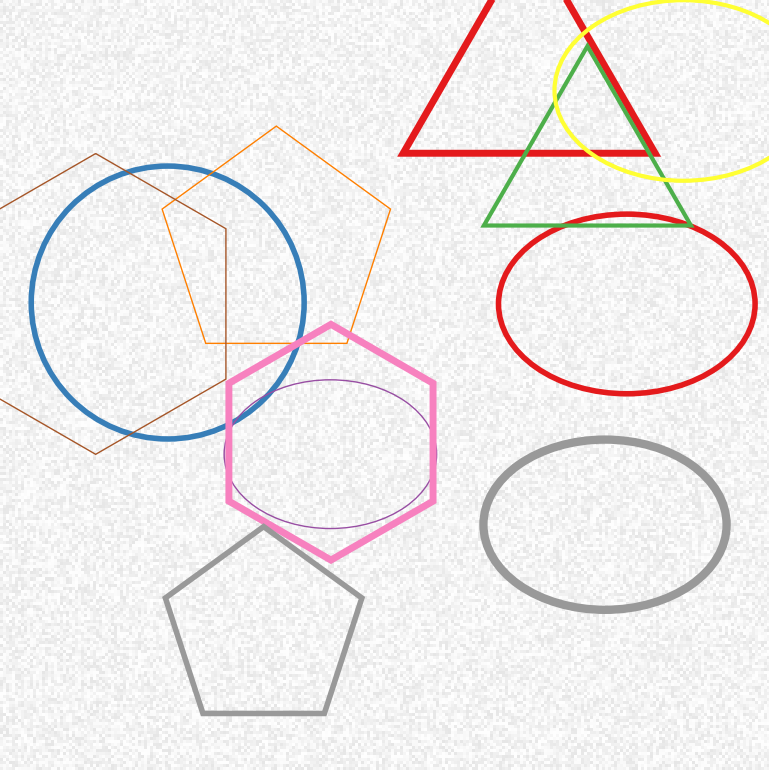[{"shape": "triangle", "thickness": 2.5, "radius": 0.94, "center": [0.687, 0.895]}, {"shape": "oval", "thickness": 2, "radius": 0.83, "center": [0.814, 0.605]}, {"shape": "circle", "thickness": 2, "radius": 0.89, "center": [0.218, 0.607]}, {"shape": "triangle", "thickness": 1.5, "radius": 0.78, "center": [0.763, 0.785]}, {"shape": "oval", "thickness": 0.5, "radius": 0.69, "center": [0.429, 0.41]}, {"shape": "pentagon", "thickness": 0.5, "radius": 0.78, "center": [0.359, 0.68]}, {"shape": "oval", "thickness": 1.5, "radius": 0.84, "center": [0.888, 0.882]}, {"shape": "hexagon", "thickness": 0.5, "radius": 0.98, "center": [0.124, 0.605]}, {"shape": "hexagon", "thickness": 2.5, "radius": 0.77, "center": [0.43, 0.426]}, {"shape": "oval", "thickness": 3, "radius": 0.79, "center": [0.786, 0.319]}, {"shape": "pentagon", "thickness": 2, "radius": 0.67, "center": [0.342, 0.182]}]